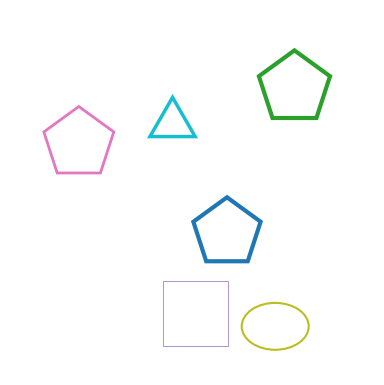[{"shape": "pentagon", "thickness": 3, "radius": 0.46, "center": [0.59, 0.396]}, {"shape": "pentagon", "thickness": 3, "radius": 0.49, "center": [0.765, 0.772]}, {"shape": "square", "thickness": 0.5, "radius": 0.42, "center": [0.508, 0.185]}, {"shape": "pentagon", "thickness": 2, "radius": 0.48, "center": [0.205, 0.628]}, {"shape": "oval", "thickness": 1.5, "radius": 0.43, "center": [0.715, 0.152]}, {"shape": "triangle", "thickness": 2.5, "radius": 0.34, "center": [0.448, 0.679]}]